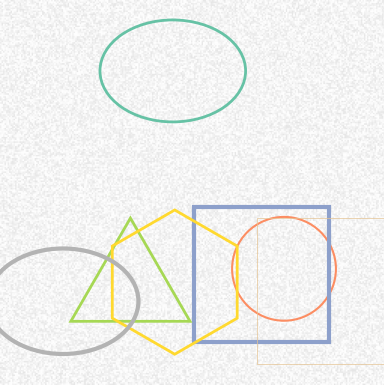[{"shape": "oval", "thickness": 2, "radius": 0.95, "center": [0.449, 0.816]}, {"shape": "circle", "thickness": 1.5, "radius": 0.67, "center": [0.738, 0.302]}, {"shape": "square", "thickness": 3, "radius": 0.88, "center": [0.679, 0.287]}, {"shape": "triangle", "thickness": 2, "radius": 0.89, "center": [0.339, 0.255]}, {"shape": "hexagon", "thickness": 2, "radius": 0.94, "center": [0.454, 0.267]}, {"shape": "square", "thickness": 0.5, "radius": 0.95, "center": [0.858, 0.244]}, {"shape": "oval", "thickness": 3, "radius": 0.98, "center": [0.164, 0.218]}]